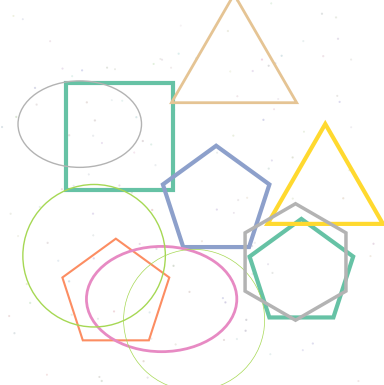[{"shape": "square", "thickness": 3, "radius": 0.7, "center": [0.311, 0.645]}, {"shape": "pentagon", "thickness": 3, "radius": 0.71, "center": [0.783, 0.29]}, {"shape": "pentagon", "thickness": 1.5, "radius": 0.73, "center": [0.301, 0.234]}, {"shape": "pentagon", "thickness": 3, "radius": 0.73, "center": [0.561, 0.476]}, {"shape": "oval", "thickness": 2, "radius": 0.98, "center": [0.42, 0.223]}, {"shape": "circle", "thickness": 0.5, "radius": 0.92, "center": [0.504, 0.169]}, {"shape": "circle", "thickness": 1, "radius": 0.93, "center": [0.244, 0.336]}, {"shape": "triangle", "thickness": 3, "radius": 0.86, "center": [0.845, 0.505]}, {"shape": "triangle", "thickness": 2, "radius": 0.94, "center": [0.608, 0.827]}, {"shape": "oval", "thickness": 1, "radius": 0.8, "center": [0.207, 0.678]}, {"shape": "hexagon", "thickness": 2.5, "radius": 0.76, "center": [0.768, 0.32]}]